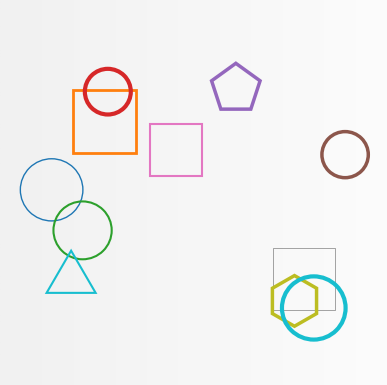[{"shape": "circle", "thickness": 1, "radius": 0.4, "center": [0.133, 0.507]}, {"shape": "square", "thickness": 2, "radius": 0.41, "center": [0.27, 0.685]}, {"shape": "circle", "thickness": 1.5, "radius": 0.38, "center": [0.213, 0.402]}, {"shape": "circle", "thickness": 3, "radius": 0.3, "center": [0.278, 0.762]}, {"shape": "pentagon", "thickness": 2.5, "radius": 0.33, "center": [0.609, 0.77]}, {"shape": "circle", "thickness": 2.5, "radius": 0.3, "center": [0.891, 0.598]}, {"shape": "square", "thickness": 1.5, "radius": 0.34, "center": [0.454, 0.611]}, {"shape": "square", "thickness": 0.5, "radius": 0.4, "center": [0.784, 0.276]}, {"shape": "hexagon", "thickness": 2.5, "radius": 0.33, "center": [0.76, 0.218]}, {"shape": "circle", "thickness": 3, "radius": 0.41, "center": [0.81, 0.2]}, {"shape": "triangle", "thickness": 1.5, "radius": 0.37, "center": [0.184, 0.276]}]